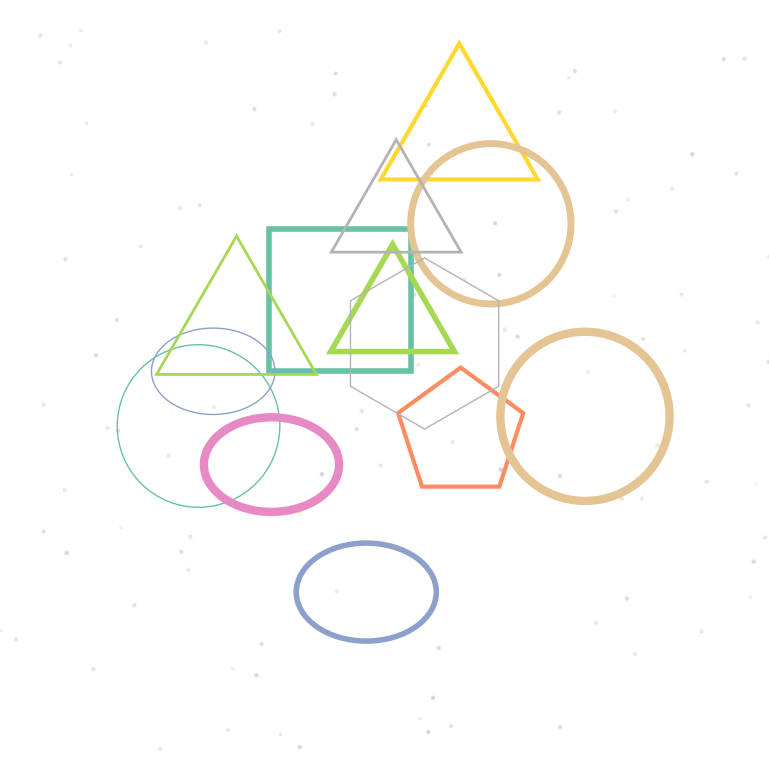[{"shape": "square", "thickness": 2, "radius": 0.46, "center": [0.442, 0.61]}, {"shape": "circle", "thickness": 0.5, "radius": 0.53, "center": [0.258, 0.447]}, {"shape": "pentagon", "thickness": 1.5, "radius": 0.43, "center": [0.598, 0.437]}, {"shape": "oval", "thickness": 0.5, "radius": 0.4, "center": [0.277, 0.518]}, {"shape": "oval", "thickness": 2, "radius": 0.45, "center": [0.476, 0.231]}, {"shape": "oval", "thickness": 3, "radius": 0.44, "center": [0.353, 0.397]}, {"shape": "triangle", "thickness": 1, "radius": 0.6, "center": [0.307, 0.574]}, {"shape": "triangle", "thickness": 2, "radius": 0.46, "center": [0.51, 0.59]}, {"shape": "triangle", "thickness": 1.5, "radius": 0.59, "center": [0.596, 0.826]}, {"shape": "circle", "thickness": 3, "radius": 0.55, "center": [0.76, 0.459]}, {"shape": "circle", "thickness": 2.5, "radius": 0.52, "center": [0.637, 0.709]}, {"shape": "triangle", "thickness": 1, "radius": 0.49, "center": [0.515, 0.721]}, {"shape": "hexagon", "thickness": 0.5, "radius": 0.56, "center": [0.551, 0.554]}]